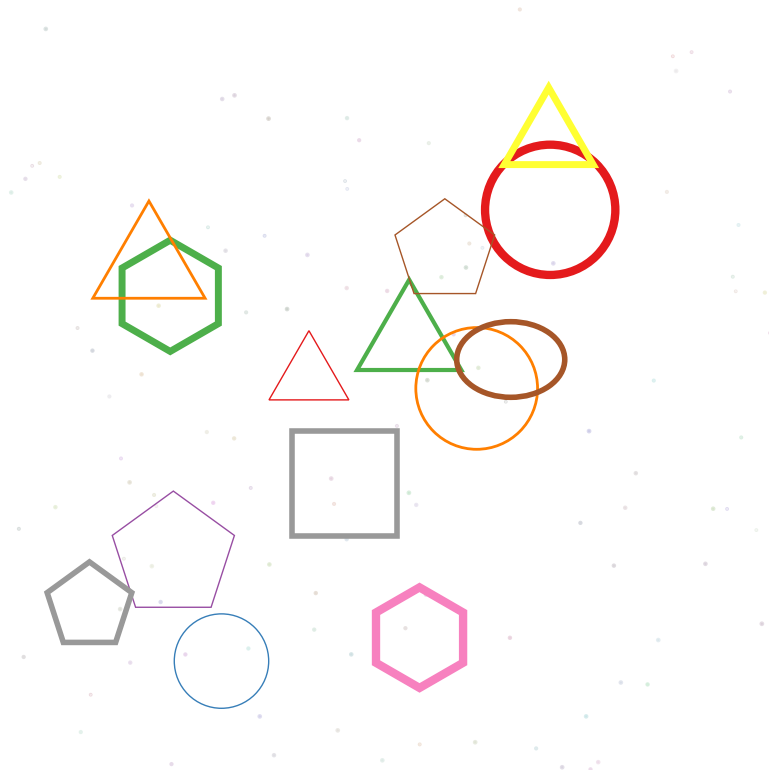[{"shape": "circle", "thickness": 3, "radius": 0.42, "center": [0.715, 0.728]}, {"shape": "triangle", "thickness": 0.5, "radius": 0.3, "center": [0.401, 0.511]}, {"shape": "circle", "thickness": 0.5, "radius": 0.31, "center": [0.288, 0.141]}, {"shape": "hexagon", "thickness": 2.5, "radius": 0.36, "center": [0.221, 0.616]}, {"shape": "triangle", "thickness": 1.5, "radius": 0.39, "center": [0.531, 0.559]}, {"shape": "pentagon", "thickness": 0.5, "radius": 0.42, "center": [0.225, 0.279]}, {"shape": "triangle", "thickness": 1, "radius": 0.42, "center": [0.193, 0.655]}, {"shape": "circle", "thickness": 1, "radius": 0.4, "center": [0.619, 0.496]}, {"shape": "triangle", "thickness": 2.5, "radius": 0.33, "center": [0.713, 0.82]}, {"shape": "pentagon", "thickness": 0.5, "radius": 0.34, "center": [0.578, 0.674]}, {"shape": "oval", "thickness": 2, "radius": 0.35, "center": [0.663, 0.533]}, {"shape": "hexagon", "thickness": 3, "radius": 0.33, "center": [0.545, 0.172]}, {"shape": "pentagon", "thickness": 2, "radius": 0.29, "center": [0.116, 0.212]}, {"shape": "square", "thickness": 2, "radius": 0.34, "center": [0.447, 0.372]}]